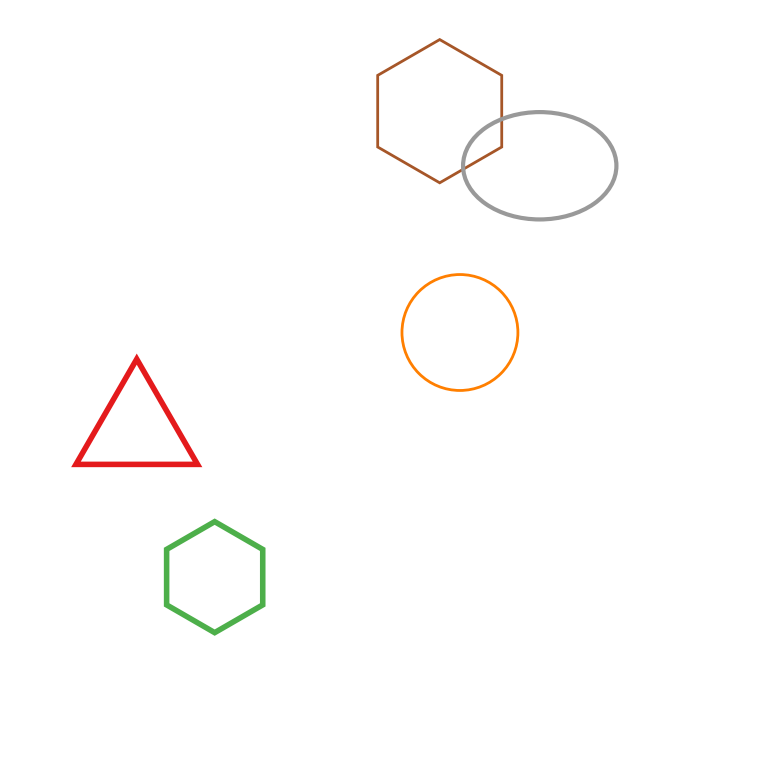[{"shape": "triangle", "thickness": 2, "radius": 0.46, "center": [0.178, 0.442]}, {"shape": "hexagon", "thickness": 2, "radius": 0.36, "center": [0.279, 0.25]}, {"shape": "circle", "thickness": 1, "radius": 0.38, "center": [0.597, 0.568]}, {"shape": "hexagon", "thickness": 1, "radius": 0.47, "center": [0.571, 0.856]}, {"shape": "oval", "thickness": 1.5, "radius": 0.5, "center": [0.701, 0.785]}]